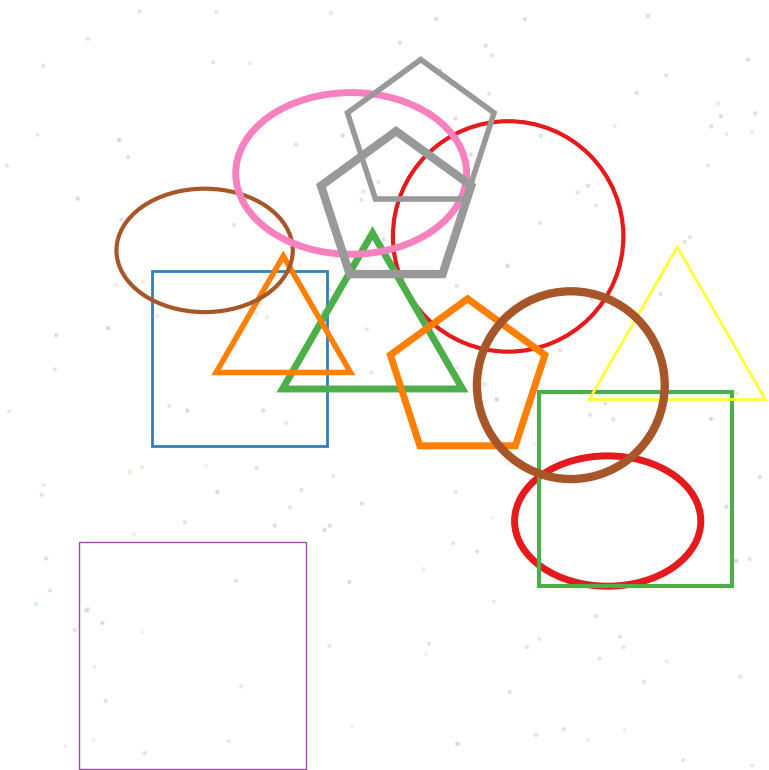[{"shape": "oval", "thickness": 2.5, "radius": 0.6, "center": [0.789, 0.323]}, {"shape": "circle", "thickness": 1.5, "radius": 0.75, "center": [0.66, 0.693]}, {"shape": "square", "thickness": 1, "radius": 0.57, "center": [0.312, 0.534]}, {"shape": "triangle", "thickness": 2.5, "radius": 0.67, "center": [0.484, 0.562]}, {"shape": "square", "thickness": 1.5, "radius": 0.63, "center": [0.826, 0.365]}, {"shape": "square", "thickness": 0.5, "radius": 0.74, "center": [0.25, 0.148]}, {"shape": "pentagon", "thickness": 2.5, "radius": 0.53, "center": [0.607, 0.506]}, {"shape": "triangle", "thickness": 2, "radius": 0.5, "center": [0.368, 0.567]}, {"shape": "triangle", "thickness": 1, "radius": 0.66, "center": [0.88, 0.547]}, {"shape": "oval", "thickness": 1.5, "radius": 0.57, "center": [0.266, 0.675]}, {"shape": "circle", "thickness": 3, "radius": 0.61, "center": [0.741, 0.5]}, {"shape": "oval", "thickness": 2.5, "radius": 0.75, "center": [0.456, 0.775]}, {"shape": "pentagon", "thickness": 2, "radius": 0.5, "center": [0.546, 0.823]}, {"shape": "pentagon", "thickness": 3, "radius": 0.51, "center": [0.514, 0.727]}]